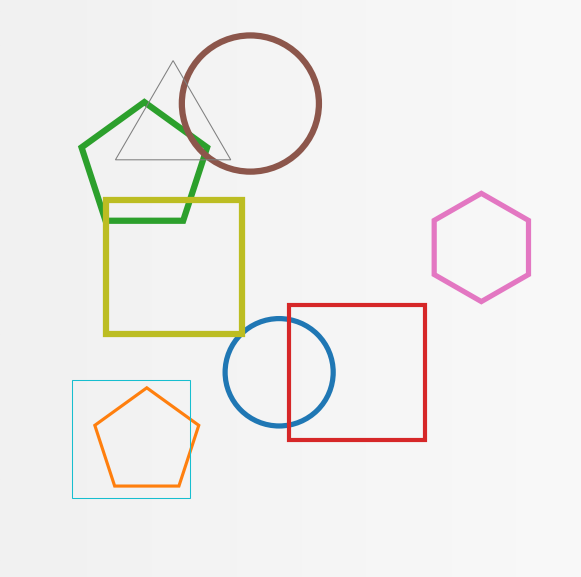[{"shape": "circle", "thickness": 2.5, "radius": 0.46, "center": [0.48, 0.354]}, {"shape": "pentagon", "thickness": 1.5, "radius": 0.47, "center": [0.253, 0.234]}, {"shape": "pentagon", "thickness": 3, "radius": 0.57, "center": [0.248, 0.709]}, {"shape": "square", "thickness": 2, "radius": 0.58, "center": [0.614, 0.354]}, {"shape": "circle", "thickness": 3, "radius": 0.59, "center": [0.431, 0.82]}, {"shape": "hexagon", "thickness": 2.5, "radius": 0.47, "center": [0.828, 0.571]}, {"shape": "triangle", "thickness": 0.5, "radius": 0.57, "center": [0.298, 0.78]}, {"shape": "square", "thickness": 3, "radius": 0.58, "center": [0.3, 0.537]}, {"shape": "square", "thickness": 0.5, "radius": 0.51, "center": [0.225, 0.239]}]